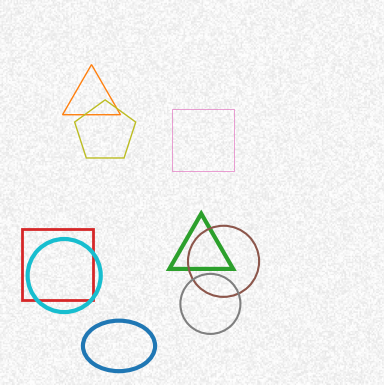[{"shape": "oval", "thickness": 3, "radius": 0.47, "center": [0.309, 0.102]}, {"shape": "triangle", "thickness": 1, "radius": 0.43, "center": [0.238, 0.745]}, {"shape": "triangle", "thickness": 3, "radius": 0.48, "center": [0.523, 0.349]}, {"shape": "square", "thickness": 2, "radius": 0.46, "center": [0.149, 0.313]}, {"shape": "circle", "thickness": 1.5, "radius": 0.46, "center": [0.581, 0.321]}, {"shape": "square", "thickness": 0.5, "radius": 0.4, "center": [0.528, 0.636]}, {"shape": "circle", "thickness": 1.5, "radius": 0.39, "center": [0.546, 0.211]}, {"shape": "pentagon", "thickness": 1, "radius": 0.42, "center": [0.273, 0.657]}, {"shape": "circle", "thickness": 3, "radius": 0.47, "center": [0.167, 0.284]}]